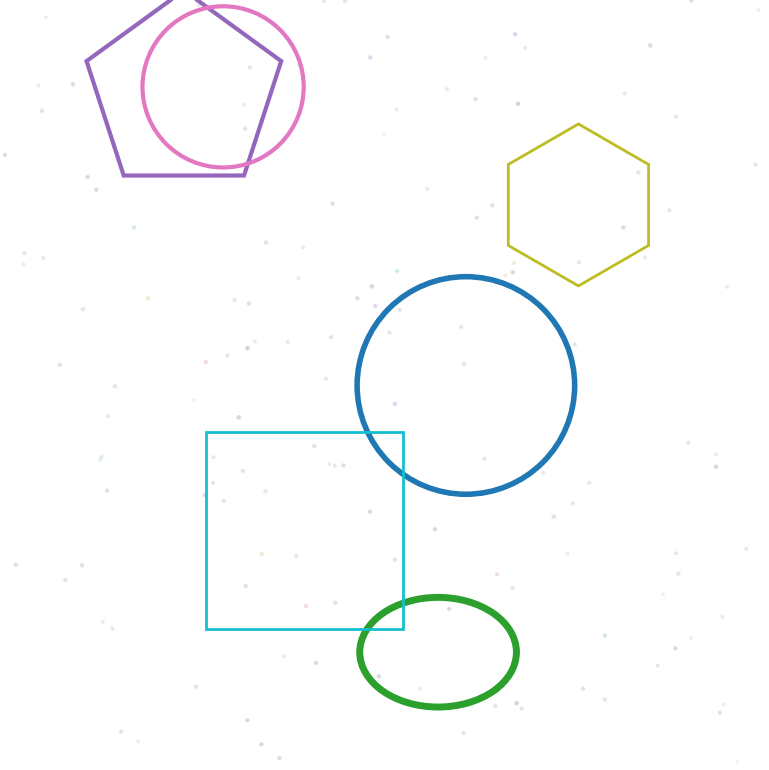[{"shape": "circle", "thickness": 2, "radius": 0.71, "center": [0.605, 0.499]}, {"shape": "oval", "thickness": 2.5, "radius": 0.51, "center": [0.569, 0.153]}, {"shape": "pentagon", "thickness": 1.5, "radius": 0.66, "center": [0.239, 0.88]}, {"shape": "circle", "thickness": 1.5, "radius": 0.52, "center": [0.29, 0.887]}, {"shape": "hexagon", "thickness": 1, "radius": 0.53, "center": [0.751, 0.734]}, {"shape": "square", "thickness": 1, "radius": 0.64, "center": [0.396, 0.311]}]